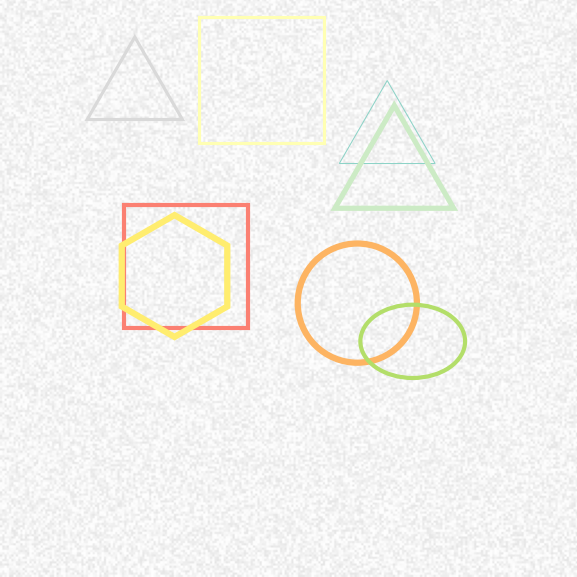[{"shape": "triangle", "thickness": 0.5, "radius": 0.48, "center": [0.671, 0.764]}, {"shape": "square", "thickness": 1.5, "radius": 0.54, "center": [0.453, 0.861]}, {"shape": "square", "thickness": 2, "radius": 0.54, "center": [0.322, 0.537]}, {"shape": "circle", "thickness": 3, "radius": 0.52, "center": [0.619, 0.474]}, {"shape": "oval", "thickness": 2, "radius": 0.45, "center": [0.715, 0.408]}, {"shape": "triangle", "thickness": 1.5, "radius": 0.48, "center": [0.233, 0.84]}, {"shape": "triangle", "thickness": 2.5, "radius": 0.59, "center": [0.683, 0.698]}, {"shape": "hexagon", "thickness": 3, "radius": 0.53, "center": [0.302, 0.521]}]